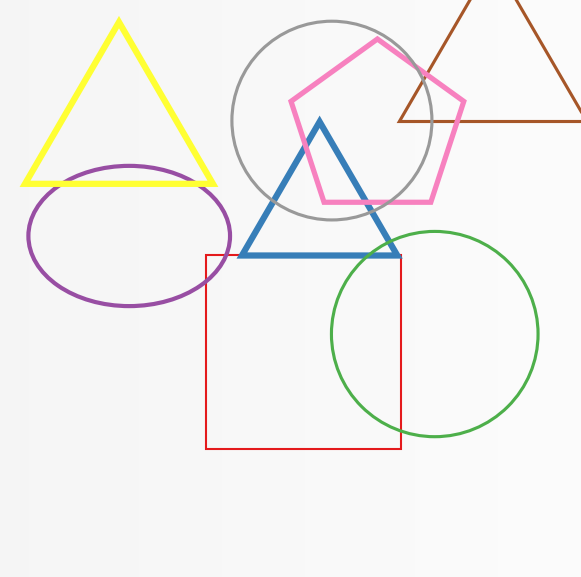[{"shape": "square", "thickness": 1, "radius": 0.84, "center": [0.522, 0.39]}, {"shape": "triangle", "thickness": 3, "radius": 0.77, "center": [0.55, 0.634]}, {"shape": "circle", "thickness": 1.5, "radius": 0.89, "center": [0.748, 0.421]}, {"shape": "oval", "thickness": 2, "radius": 0.87, "center": [0.222, 0.591]}, {"shape": "triangle", "thickness": 3, "radius": 0.93, "center": [0.205, 0.774]}, {"shape": "triangle", "thickness": 1.5, "radius": 0.93, "center": [0.848, 0.882]}, {"shape": "pentagon", "thickness": 2.5, "radius": 0.78, "center": [0.649, 0.775]}, {"shape": "circle", "thickness": 1.5, "radius": 0.86, "center": [0.571, 0.79]}]